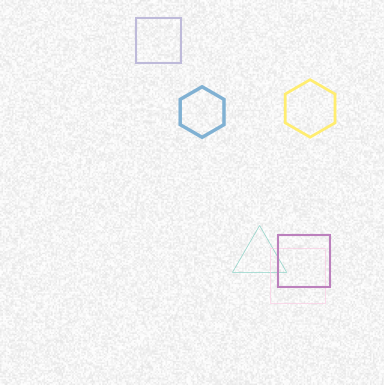[{"shape": "triangle", "thickness": 0.5, "radius": 0.41, "center": [0.674, 0.333]}, {"shape": "square", "thickness": 1.5, "radius": 0.29, "center": [0.411, 0.895]}, {"shape": "hexagon", "thickness": 2.5, "radius": 0.33, "center": [0.525, 0.709]}, {"shape": "square", "thickness": 0.5, "radius": 0.36, "center": [0.773, 0.284]}, {"shape": "square", "thickness": 1.5, "radius": 0.33, "center": [0.79, 0.322]}, {"shape": "hexagon", "thickness": 2, "radius": 0.37, "center": [0.806, 0.718]}]